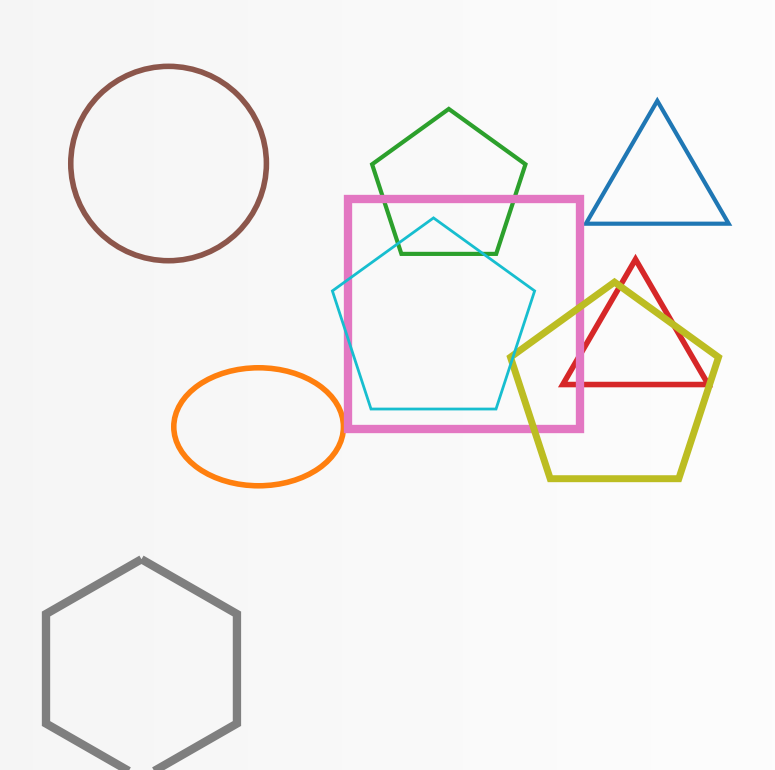[{"shape": "triangle", "thickness": 1.5, "radius": 0.53, "center": [0.848, 0.763]}, {"shape": "oval", "thickness": 2, "radius": 0.55, "center": [0.334, 0.446]}, {"shape": "pentagon", "thickness": 1.5, "radius": 0.52, "center": [0.579, 0.754]}, {"shape": "triangle", "thickness": 2, "radius": 0.54, "center": [0.82, 0.555]}, {"shape": "circle", "thickness": 2, "radius": 0.63, "center": [0.218, 0.788]}, {"shape": "square", "thickness": 3, "radius": 0.75, "center": [0.599, 0.592]}, {"shape": "hexagon", "thickness": 3, "radius": 0.71, "center": [0.183, 0.131]}, {"shape": "pentagon", "thickness": 2.5, "radius": 0.71, "center": [0.793, 0.492]}, {"shape": "pentagon", "thickness": 1, "radius": 0.69, "center": [0.559, 0.58]}]